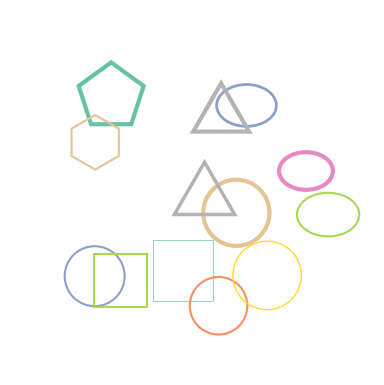[{"shape": "pentagon", "thickness": 3, "radius": 0.44, "center": [0.289, 0.749]}, {"shape": "square", "thickness": 0.5, "radius": 0.39, "center": [0.476, 0.297]}, {"shape": "circle", "thickness": 1.5, "radius": 0.37, "center": [0.568, 0.206]}, {"shape": "circle", "thickness": 1.5, "radius": 0.39, "center": [0.246, 0.283]}, {"shape": "oval", "thickness": 2, "radius": 0.39, "center": [0.64, 0.726]}, {"shape": "oval", "thickness": 3, "radius": 0.35, "center": [0.795, 0.556]}, {"shape": "square", "thickness": 1.5, "radius": 0.34, "center": [0.313, 0.272]}, {"shape": "oval", "thickness": 1.5, "radius": 0.4, "center": [0.852, 0.443]}, {"shape": "circle", "thickness": 1, "radius": 0.44, "center": [0.694, 0.285]}, {"shape": "circle", "thickness": 3, "radius": 0.43, "center": [0.614, 0.447]}, {"shape": "hexagon", "thickness": 1.5, "radius": 0.35, "center": [0.247, 0.63]}, {"shape": "triangle", "thickness": 2.5, "radius": 0.45, "center": [0.531, 0.488]}, {"shape": "triangle", "thickness": 3, "radius": 0.42, "center": [0.574, 0.7]}]